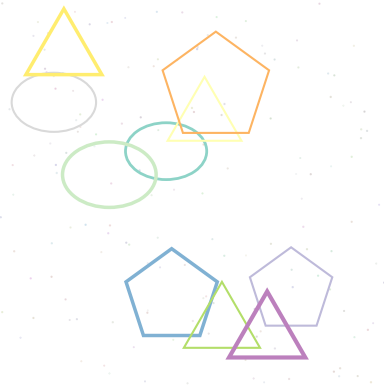[{"shape": "oval", "thickness": 2, "radius": 0.53, "center": [0.431, 0.607]}, {"shape": "triangle", "thickness": 1.5, "radius": 0.55, "center": [0.531, 0.69]}, {"shape": "pentagon", "thickness": 1.5, "radius": 0.56, "center": [0.756, 0.245]}, {"shape": "pentagon", "thickness": 2.5, "radius": 0.62, "center": [0.446, 0.229]}, {"shape": "pentagon", "thickness": 1.5, "radius": 0.73, "center": [0.561, 0.772]}, {"shape": "triangle", "thickness": 1.5, "radius": 0.57, "center": [0.576, 0.154]}, {"shape": "oval", "thickness": 1.5, "radius": 0.55, "center": [0.14, 0.734]}, {"shape": "triangle", "thickness": 3, "radius": 0.57, "center": [0.694, 0.129]}, {"shape": "oval", "thickness": 2.5, "radius": 0.61, "center": [0.284, 0.546]}, {"shape": "triangle", "thickness": 2.5, "radius": 0.57, "center": [0.166, 0.863]}]